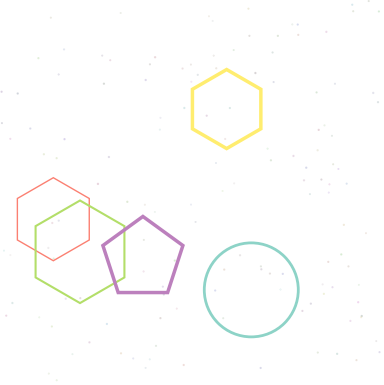[{"shape": "circle", "thickness": 2, "radius": 0.61, "center": [0.653, 0.247]}, {"shape": "hexagon", "thickness": 1, "radius": 0.54, "center": [0.138, 0.431]}, {"shape": "hexagon", "thickness": 1.5, "radius": 0.67, "center": [0.208, 0.346]}, {"shape": "pentagon", "thickness": 2.5, "radius": 0.55, "center": [0.371, 0.328]}, {"shape": "hexagon", "thickness": 2.5, "radius": 0.51, "center": [0.589, 0.717]}]